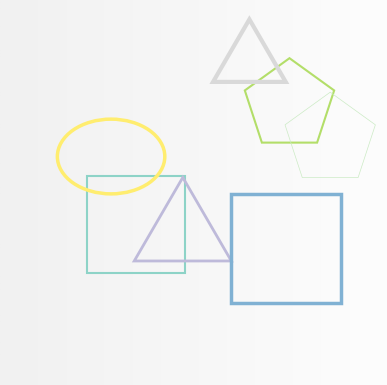[{"shape": "square", "thickness": 1.5, "radius": 0.63, "center": [0.351, 0.416]}, {"shape": "triangle", "thickness": 2, "radius": 0.72, "center": [0.472, 0.394]}, {"shape": "square", "thickness": 2.5, "radius": 0.71, "center": [0.737, 0.354]}, {"shape": "pentagon", "thickness": 1.5, "radius": 0.61, "center": [0.747, 0.728]}, {"shape": "triangle", "thickness": 3, "radius": 0.54, "center": [0.644, 0.841]}, {"shape": "pentagon", "thickness": 0.5, "radius": 0.61, "center": [0.852, 0.638]}, {"shape": "oval", "thickness": 2.5, "radius": 0.69, "center": [0.287, 0.593]}]